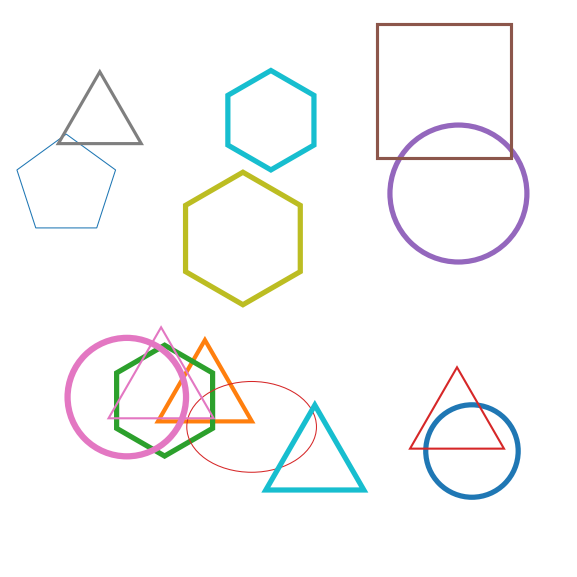[{"shape": "circle", "thickness": 2.5, "radius": 0.4, "center": [0.817, 0.218]}, {"shape": "pentagon", "thickness": 0.5, "radius": 0.45, "center": [0.115, 0.677]}, {"shape": "triangle", "thickness": 2, "radius": 0.47, "center": [0.355, 0.316]}, {"shape": "hexagon", "thickness": 2.5, "radius": 0.48, "center": [0.285, 0.305]}, {"shape": "oval", "thickness": 0.5, "radius": 0.56, "center": [0.436, 0.26]}, {"shape": "triangle", "thickness": 1, "radius": 0.47, "center": [0.791, 0.269]}, {"shape": "circle", "thickness": 2.5, "radius": 0.59, "center": [0.794, 0.664]}, {"shape": "square", "thickness": 1.5, "radius": 0.58, "center": [0.768, 0.842]}, {"shape": "triangle", "thickness": 1, "radius": 0.53, "center": [0.279, 0.327]}, {"shape": "circle", "thickness": 3, "radius": 0.51, "center": [0.22, 0.312]}, {"shape": "triangle", "thickness": 1.5, "radius": 0.41, "center": [0.173, 0.792]}, {"shape": "hexagon", "thickness": 2.5, "radius": 0.57, "center": [0.421, 0.586]}, {"shape": "hexagon", "thickness": 2.5, "radius": 0.43, "center": [0.469, 0.791]}, {"shape": "triangle", "thickness": 2.5, "radius": 0.49, "center": [0.545, 0.2]}]